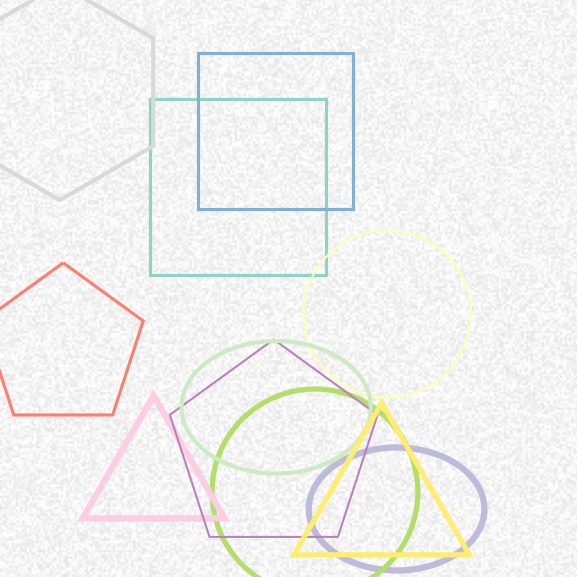[{"shape": "square", "thickness": 1.5, "radius": 0.76, "center": [0.412, 0.675]}, {"shape": "circle", "thickness": 1, "radius": 0.72, "center": [0.67, 0.456]}, {"shape": "oval", "thickness": 3, "radius": 0.76, "center": [0.687, 0.118]}, {"shape": "pentagon", "thickness": 1.5, "radius": 0.73, "center": [0.109, 0.398]}, {"shape": "square", "thickness": 1.5, "radius": 0.67, "center": [0.477, 0.772]}, {"shape": "circle", "thickness": 2.5, "radius": 0.89, "center": [0.545, 0.147]}, {"shape": "triangle", "thickness": 3, "radius": 0.71, "center": [0.266, 0.173]}, {"shape": "hexagon", "thickness": 2, "radius": 0.93, "center": [0.104, 0.839]}, {"shape": "pentagon", "thickness": 1, "radius": 0.95, "center": [0.474, 0.222]}, {"shape": "oval", "thickness": 2, "radius": 0.82, "center": [0.478, 0.294]}, {"shape": "triangle", "thickness": 2.5, "radius": 0.88, "center": [0.661, 0.126]}]